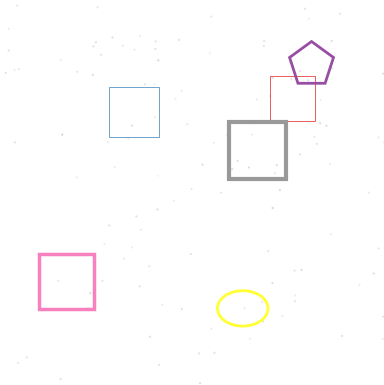[{"shape": "square", "thickness": 0.5, "radius": 0.29, "center": [0.759, 0.744]}, {"shape": "square", "thickness": 0.5, "radius": 0.32, "center": [0.348, 0.71]}, {"shape": "pentagon", "thickness": 2, "radius": 0.3, "center": [0.809, 0.832]}, {"shape": "oval", "thickness": 2, "radius": 0.33, "center": [0.631, 0.199]}, {"shape": "square", "thickness": 2.5, "radius": 0.35, "center": [0.172, 0.269]}, {"shape": "square", "thickness": 3, "radius": 0.37, "center": [0.668, 0.609]}]